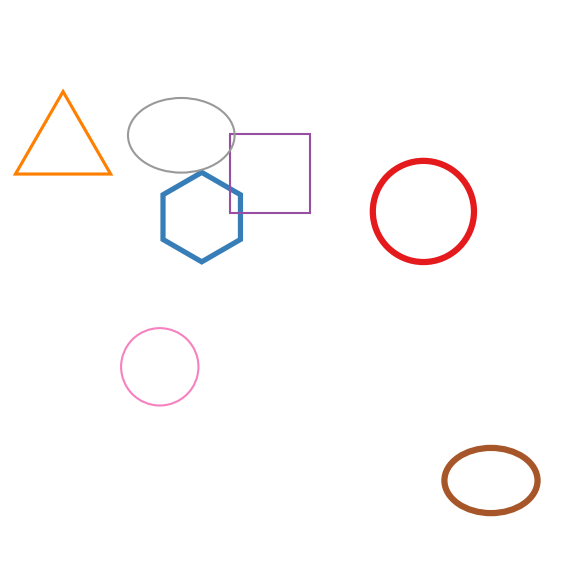[{"shape": "circle", "thickness": 3, "radius": 0.44, "center": [0.733, 0.633]}, {"shape": "hexagon", "thickness": 2.5, "radius": 0.39, "center": [0.349, 0.623]}, {"shape": "square", "thickness": 1, "radius": 0.34, "center": [0.468, 0.699]}, {"shape": "triangle", "thickness": 1.5, "radius": 0.48, "center": [0.109, 0.745]}, {"shape": "oval", "thickness": 3, "radius": 0.4, "center": [0.85, 0.167]}, {"shape": "circle", "thickness": 1, "radius": 0.33, "center": [0.277, 0.364]}, {"shape": "oval", "thickness": 1, "radius": 0.46, "center": [0.314, 0.765]}]